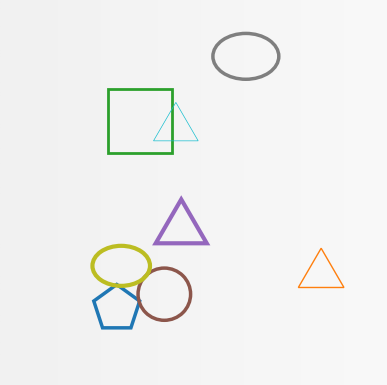[{"shape": "pentagon", "thickness": 2.5, "radius": 0.31, "center": [0.301, 0.199]}, {"shape": "triangle", "thickness": 1, "radius": 0.34, "center": [0.829, 0.287]}, {"shape": "square", "thickness": 2, "radius": 0.41, "center": [0.362, 0.686]}, {"shape": "triangle", "thickness": 3, "radius": 0.38, "center": [0.468, 0.406]}, {"shape": "circle", "thickness": 2.5, "radius": 0.34, "center": [0.424, 0.236]}, {"shape": "oval", "thickness": 2.5, "radius": 0.43, "center": [0.634, 0.854]}, {"shape": "oval", "thickness": 3, "radius": 0.37, "center": [0.313, 0.31]}, {"shape": "triangle", "thickness": 0.5, "radius": 0.33, "center": [0.454, 0.667]}]